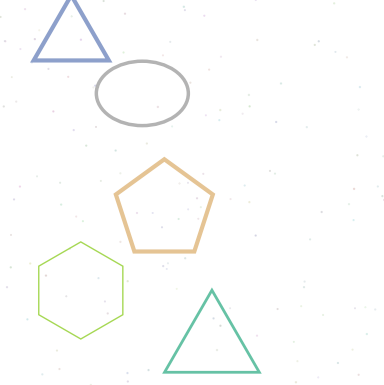[{"shape": "triangle", "thickness": 2, "radius": 0.71, "center": [0.55, 0.104]}, {"shape": "triangle", "thickness": 3, "radius": 0.56, "center": [0.185, 0.899]}, {"shape": "hexagon", "thickness": 1, "radius": 0.63, "center": [0.21, 0.246]}, {"shape": "pentagon", "thickness": 3, "radius": 0.66, "center": [0.427, 0.454]}, {"shape": "oval", "thickness": 2.5, "radius": 0.6, "center": [0.37, 0.757]}]